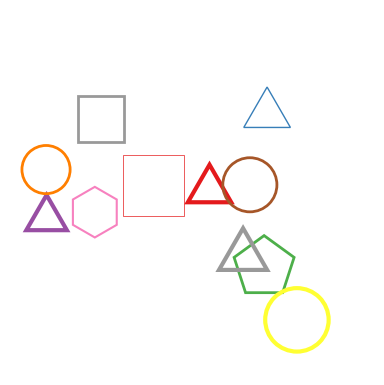[{"shape": "square", "thickness": 0.5, "radius": 0.4, "center": [0.399, 0.517]}, {"shape": "triangle", "thickness": 3, "radius": 0.33, "center": [0.544, 0.507]}, {"shape": "triangle", "thickness": 1, "radius": 0.35, "center": [0.694, 0.704]}, {"shape": "pentagon", "thickness": 2, "radius": 0.41, "center": [0.686, 0.306]}, {"shape": "triangle", "thickness": 3, "radius": 0.3, "center": [0.121, 0.433]}, {"shape": "circle", "thickness": 2, "radius": 0.31, "center": [0.12, 0.56]}, {"shape": "circle", "thickness": 3, "radius": 0.41, "center": [0.771, 0.169]}, {"shape": "circle", "thickness": 2, "radius": 0.35, "center": [0.649, 0.52]}, {"shape": "hexagon", "thickness": 1.5, "radius": 0.33, "center": [0.246, 0.449]}, {"shape": "square", "thickness": 2, "radius": 0.3, "center": [0.263, 0.691]}, {"shape": "triangle", "thickness": 3, "radius": 0.36, "center": [0.631, 0.335]}]